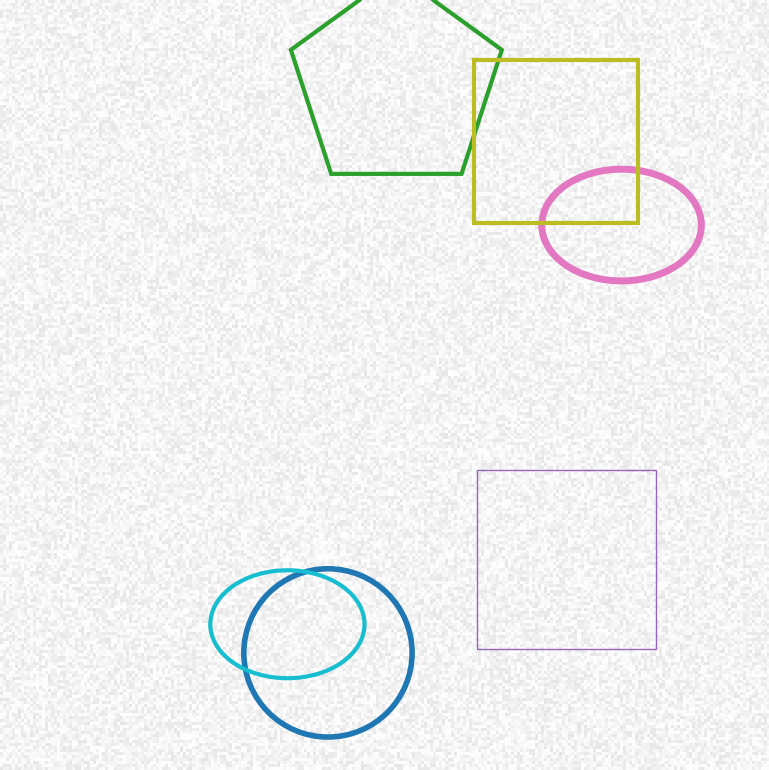[{"shape": "circle", "thickness": 2, "radius": 0.55, "center": [0.426, 0.152]}, {"shape": "pentagon", "thickness": 1.5, "radius": 0.72, "center": [0.515, 0.891]}, {"shape": "square", "thickness": 0.5, "radius": 0.58, "center": [0.736, 0.274]}, {"shape": "oval", "thickness": 2.5, "radius": 0.52, "center": [0.807, 0.708]}, {"shape": "square", "thickness": 1.5, "radius": 0.53, "center": [0.722, 0.816]}, {"shape": "oval", "thickness": 1.5, "radius": 0.5, "center": [0.373, 0.189]}]